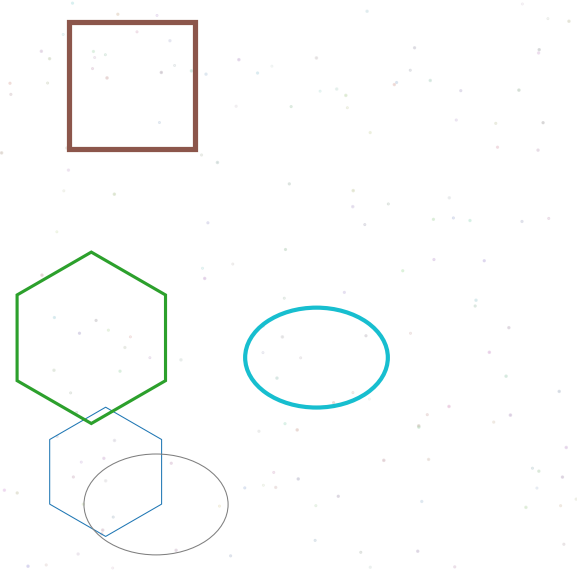[{"shape": "hexagon", "thickness": 0.5, "radius": 0.56, "center": [0.183, 0.182]}, {"shape": "hexagon", "thickness": 1.5, "radius": 0.74, "center": [0.158, 0.414]}, {"shape": "square", "thickness": 2.5, "radius": 0.55, "center": [0.229, 0.851]}, {"shape": "oval", "thickness": 0.5, "radius": 0.62, "center": [0.27, 0.126]}, {"shape": "oval", "thickness": 2, "radius": 0.62, "center": [0.548, 0.38]}]